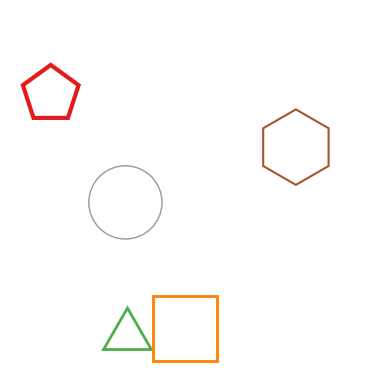[{"shape": "pentagon", "thickness": 3, "radius": 0.38, "center": [0.132, 0.755]}, {"shape": "triangle", "thickness": 2, "radius": 0.36, "center": [0.331, 0.128]}, {"shape": "square", "thickness": 2, "radius": 0.42, "center": [0.482, 0.147]}, {"shape": "hexagon", "thickness": 1.5, "radius": 0.49, "center": [0.769, 0.618]}, {"shape": "circle", "thickness": 1, "radius": 0.48, "center": [0.326, 0.474]}]